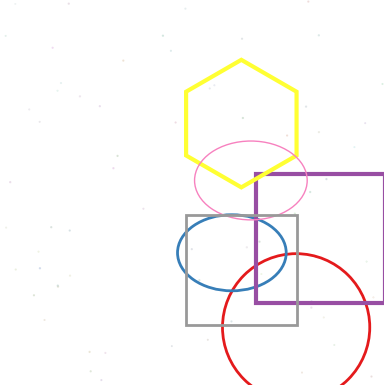[{"shape": "circle", "thickness": 2, "radius": 0.96, "center": [0.769, 0.15]}, {"shape": "oval", "thickness": 2, "radius": 0.71, "center": [0.602, 0.343]}, {"shape": "square", "thickness": 3, "radius": 0.84, "center": [0.832, 0.38]}, {"shape": "hexagon", "thickness": 3, "radius": 0.83, "center": [0.627, 0.679]}, {"shape": "oval", "thickness": 1, "radius": 0.73, "center": [0.652, 0.531]}, {"shape": "square", "thickness": 2, "radius": 0.72, "center": [0.626, 0.299]}]